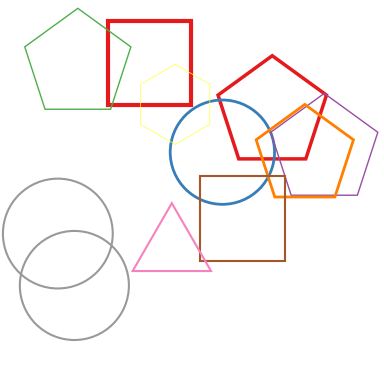[{"shape": "square", "thickness": 3, "radius": 0.54, "center": [0.388, 0.837]}, {"shape": "pentagon", "thickness": 2.5, "radius": 0.74, "center": [0.707, 0.707]}, {"shape": "circle", "thickness": 2, "radius": 0.68, "center": [0.578, 0.605]}, {"shape": "pentagon", "thickness": 1, "radius": 0.72, "center": [0.202, 0.833]}, {"shape": "pentagon", "thickness": 1, "radius": 0.73, "center": [0.842, 0.611]}, {"shape": "pentagon", "thickness": 2, "radius": 0.66, "center": [0.792, 0.596]}, {"shape": "hexagon", "thickness": 0.5, "radius": 0.52, "center": [0.455, 0.729]}, {"shape": "square", "thickness": 1.5, "radius": 0.55, "center": [0.63, 0.432]}, {"shape": "triangle", "thickness": 1.5, "radius": 0.59, "center": [0.446, 0.355]}, {"shape": "circle", "thickness": 1.5, "radius": 0.71, "center": [0.193, 0.259]}, {"shape": "circle", "thickness": 1.5, "radius": 0.71, "center": [0.15, 0.393]}]